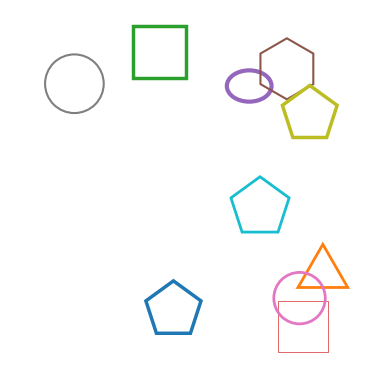[{"shape": "pentagon", "thickness": 2.5, "radius": 0.38, "center": [0.45, 0.195]}, {"shape": "triangle", "thickness": 2, "radius": 0.37, "center": [0.839, 0.291]}, {"shape": "square", "thickness": 2.5, "radius": 0.34, "center": [0.415, 0.865]}, {"shape": "square", "thickness": 0.5, "radius": 0.33, "center": [0.787, 0.152]}, {"shape": "oval", "thickness": 3, "radius": 0.29, "center": [0.647, 0.777]}, {"shape": "hexagon", "thickness": 1.5, "radius": 0.4, "center": [0.745, 0.821]}, {"shape": "circle", "thickness": 2, "radius": 0.33, "center": [0.778, 0.226]}, {"shape": "circle", "thickness": 1.5, "radius": 0.38, "center": [0.193, 0.783]}, {"shape": "pentagon", "thickness": 2.5, "radius": 0.37, "center": [0.805, 0.703]}, {"shape": "pentagon", "thickness": 2, "radius": 0.4, "center": [0.675, 0.461]}]